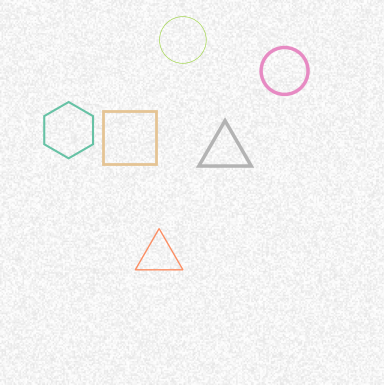[{"shape": "hexagon", "thickness": 1.5, "radius": 0.37, "center": [0.178, 0.662]}, {"shape": "triangle", "thickness": 1, "radius": 0.36, "center": [0.413, 0.335]}, {"shape": "circle", "thickness": 2.5, "radius": 0.3, "center": [0.739, 0.816]}, {"shape": "circle", "thickness": 0.5, "radius": 0.3, "center": [0.475, 0.896]}, {"shape": "square", "thickness": 2, "radius": 0.34, "center": [0.337, 0.642]}, {"shape": "triangle", "thickness": 2.5, "radius": 0.39, "center": [0.585, 0.608]}]